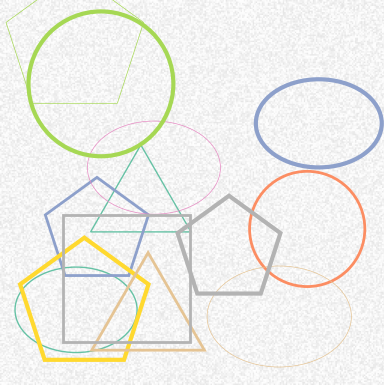[{"shape": "oval", "thickness": 1, "radius": 0.79, "center": [0.198, 0.195]}, {"shape": "triangle", "thickness": 1, "radius": 0.75, "center": [0.366, 0.473]}, {"shape": "circle", "thickness": 2, "radius": 0.75, "center": [0.798, 0.405]}, {"shape": "pentagon", "thickness": 2, "radius": 0.7, "center": [0.252, 0.398]}, {"shape": "oval", "thickness": 3, "radius": 0.82, "center": [0.828, 0.68]}, {"shape": "oval", "thickness": 0.5, "radius": 0.86, "center": [0.4, 0.565]}, {"shape": "circle", "thickness": 3, "radius": 0.94, "center": [0.262, 0.782]}, {"shape": "pentagon", "thickness": 0.5, "radius": 0.94, "center": [0.194, 0.884]}, {"shape": "pentagon", "thickness": 3, "radius": 0.88, "center": [0.219, 0.207]}, {"shape": "oval", "thickness": 0.5, "radius": 0.94, "center": [0.725, 0.178]}, {"shape": "triangle", "thickness": 2, "radius": 0.84, "center": [0.385, 0.175]}, {"shape": "square", "thickness": 2, "radius": 0.83, "center": [0.328, 0.277]}, {"shape": "pentagon", "thickness": 3, "radius": 0.7, "center": [0.595, 0.351]}]